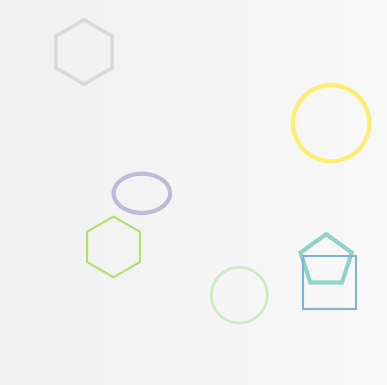[{"shape": "pentagon", "thickness": 3, "radius": 0.35, "center": [0.842, 0.322]}, {"shape": "oval", "thickness": 3, "radius": 0.36, "center": [0.366, 0.498]}, {"shape": "square", "thickness": 1.5, "radius": 0.34, "center": [0.849, 0.267]}, {"shape": "hexagon", "thickness": 1.5, "radius": 0.39, "center": [0.293, 0.359]}, {"shape": "hexagon", "thickness": 2.5, "radius": 0.42, "center": [0.217, 0.865]}, {"shape": "circle", "thickness": 2, "radius": 0.36, "center": [0.618, 0.233]}, {"shape": "circle", "thickness": 3, "radius": 0.49, "center": [0.855, 0.68]}]